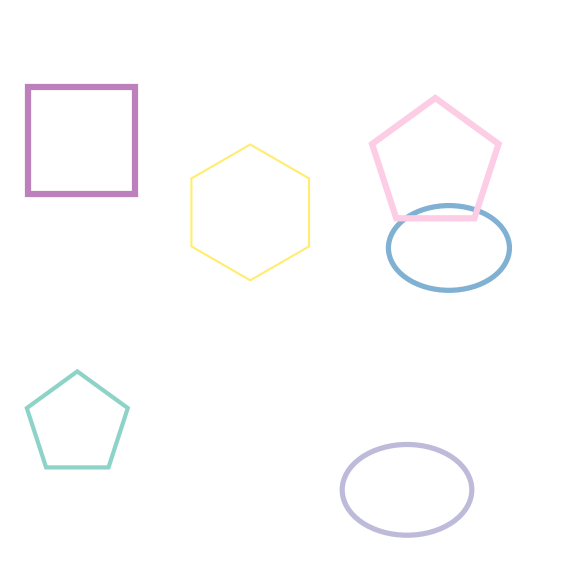[{"shape": "pentagon", "thickness": 2, "radius": 0.46, "center": [0.134, 0.264]}, {"shape": "oval", "thickness": 2.5, "radius": 0.56, "center": [0.705, 0.151]}, {"shape": "oval", "thickness": 2.5, "radius": 0.52, "center": [0.777, 0.57]}, {"shape": "pentagon", "thickness": 3, "radius": 0.58, "center": [0.754, 0.714]}, {"shape": "square", "thickness": 3, "radius": 0.46, "center": [0.141, 0.756]}, {"shape": "hexagon", "thickness": 1, "radius": 0.59, "center": [0.433, 0.631]}]